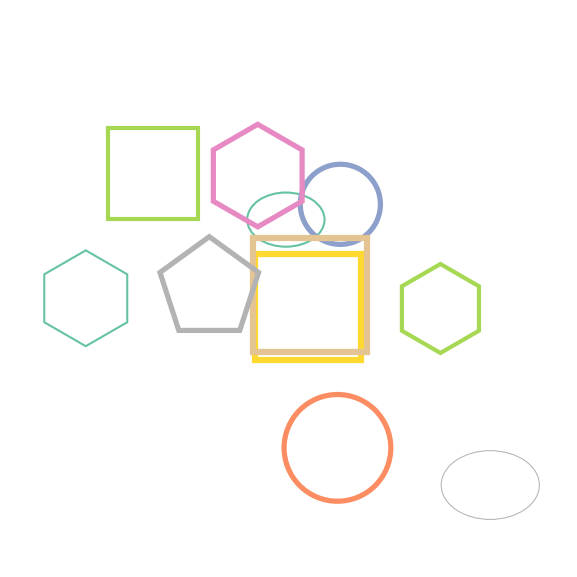[{"shape": "oval", "thickness": 1, "radius": 0.33, "center": [0.495, 0.619]}, {"shape": "hexagon", "thickness": 1, "radius": 0.41, "center": [0.148, 0.483]}, {"shape": "circle", "thickness": 2.5, "radius": 0.46, "center": [0.584, 0.224]}, {"shape": "circle", "thickness": 2.5, "radius": 0.35, "center": [0.589, 0.645]}, {"shape": "hexagon", "thickness": 2.5, "radius": 0.44, "center": [0.446, 0.695]}, {"shape": "hexagon", "thickness": 2, "radius": 0.39, "center": [0.763, 0.465]}, {"shape": "square", "thickness": 2, "radius": 0.39, "center": [0.265, 0.698]}, {"shape": "square", "thickness": 3, "radius": 0.46, "center": [0.533, 0.467]}, {"shape": "square", "thickness": 3, "radius": 0.49, "center": [0.536, 0.489]}, {"shape": "pentagon", "thickness": 2.5, "radius": 0.45, "center": [0.362, 0.5]}, {"shape": "oval", "thickness": 0.5, "radius": 0.43, "center": [0.849, 0.159]}]